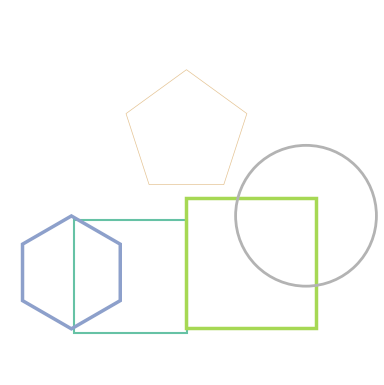[{"shape": "square", "thickness": 1.5, "radius": 0.73, "center": [0.338, 0.283]}, {"shape": "hexagon", "thickness": 2.5, "radius": 0.73, "center": [0.185, 0.292]}, {"shape": "square", "thickness": 2.5, "radius": 0.84, "center": [0.651, 0.316]}, {"shape": "pentagon", "thickness": 0.5, "radius": 0.83, "center": [0.484, 0.654]}, {"shape": "circle", "thickness": 2, "radius": 0.91, "center": [0.795, 0.44]}]